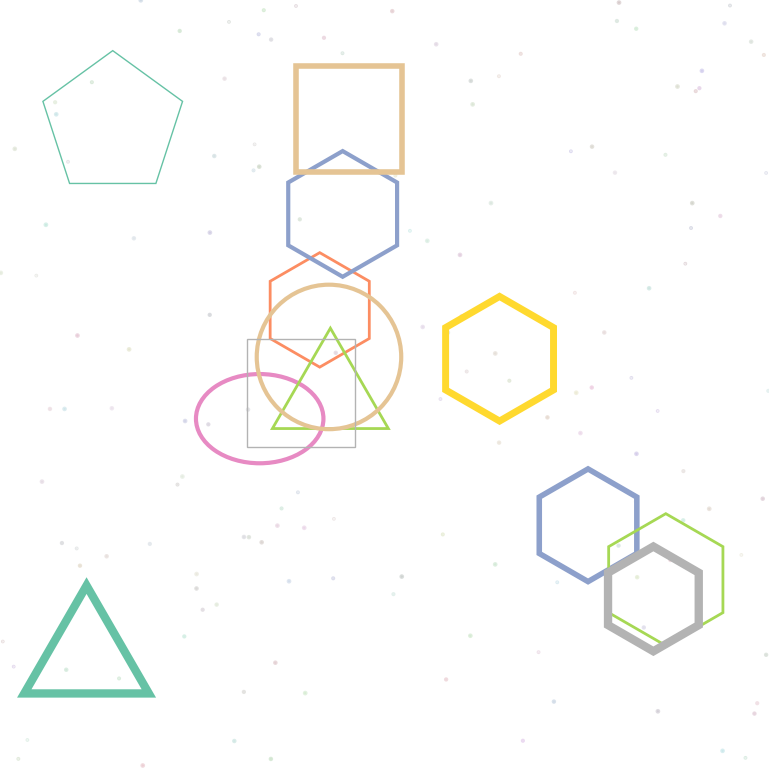[{"shape": "pentagon", "thickness": 0.5, "radius": 0.48, "center": [0.146, 0.839]}, {"shape": "triangle", "thickness": 3, "radius": 0.47, "center": [0.112, 0.146]}, {"shape": "hexagon", "thickness": 1, "radius": 0.37, "center": [0.415, 0.598]}, {"shape": "hexagon", "thickness": 1.5, "radius": 0.41, "center": [0.445, 0.722]}, {"shape": "hexagon", "thickness": 2, "radius": 0.37, "center": [0.764, 0.318]}, {"shape": "oval", "thickness": 1.5, "radius": 0.41, "center": [0.337, 0.456]}, {"shape": "hexagon", "thickness": 1, "radius": 0.43, "center": [0.865, 0.247]}, {"shape": "triangle", "thickness": 1, "radius": 0.43, "center": [0.429, 0.487]}, {"shape": "hexagon", "thickness": 2.5, "radius": 0.4, "center": [0.649, 0.534]}, {"shape": "square", "thickness": 2, "radius": 0.34, "center": [0.454, 0.845]}, {"shape": "circle", "thickness": 1.5, "radius": 0.47, "center": [0.427, 0.536]}, {"shape": "square", "thickness": 0.5, "radius": 0.35, "center": [0.391, 0.49]}, {"shape": "hexagon", "thickness": 3, "radius": 0.34, "center": [0.849, 0.222]}]